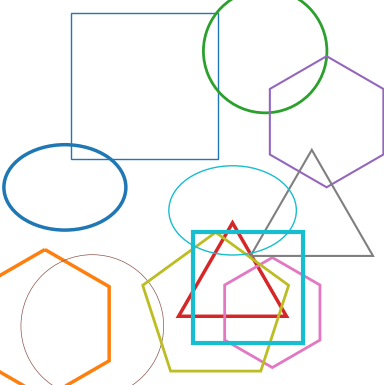[{"shape": "oval", "thickness": 2.5, "radius": 0.79, "center": [0.169, 0.513]}, {"shape": "square", "thickness": 1, "radius": 0.95, "center": [0.376, 0.776]}, {"shape": "hexagon", "thickness": 2.5, "radius": 0.96, "center": [0.117, 0.159]}, {"shape": "circle", "thickness": 2, "radius": 0.8, "center": [0.689, 0.867]}, {"shape": "triangle", "thickness": 2.5, "radius": 0.81, "center": [0.604, 0.259]}, {"shape": "hexagon", "thickness": 1.5, "radius": 0.85, "center": [0.848, 0.684]}, {"shape": "circle", "thickness": 0.5, "radius": 0.93, "center": [0.24, 0.153]}, {"shape": "hexagon", "thickness": 2, "radius": 0.71, "center": [0.707, 0.188]}, {"shape": "triangle", "thickness": 1.5, "radius": 0.92, "center": [0.81, 0.427]}, {"shape": "pentagon", "thickness": 2, "radius": 1.0, "center": [0.56, 0.197]}, {"shape": "square", "thickness": 3, "radius": 0.72, "center": [0.644, 0.253]}, {"shape": "oval", "thickness": 1, "radius": 0.83, "center": [0.604, 0.454]}]